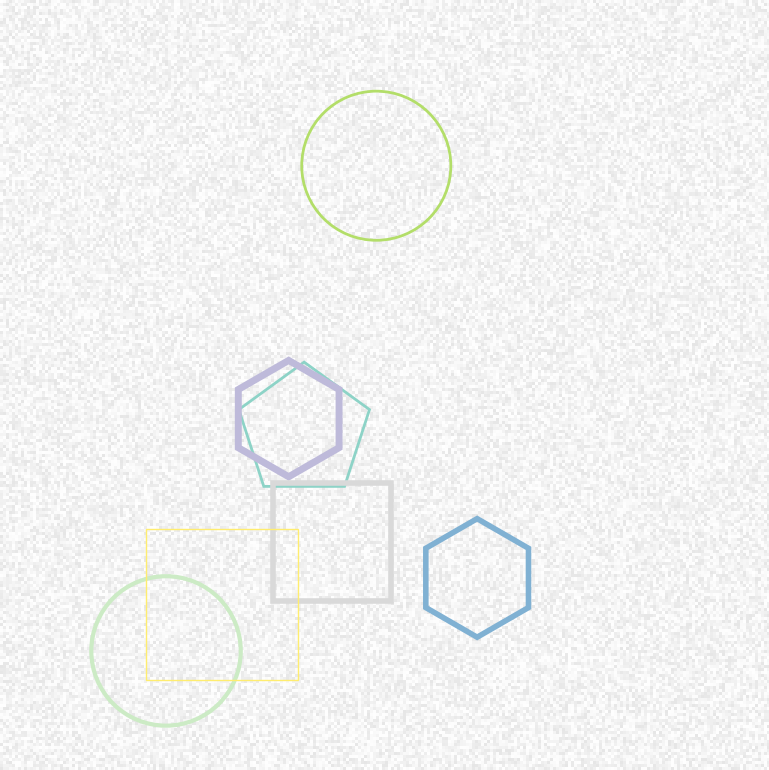[{"shape": "pentagon", "thickness": 1, "radius": 0.45, "center": [0.395, 0.44]}, {"shape": "hexagon", "thickness": 2.5, "radius": 0.38, "center": [0.375, 0.456]}, {"shape": "hexagon", "thickness": 2, "radius": 0.38, "center": [0.62, 0.249]}, {"shape": "circle", "thickness": 1, "radius": 0.48, "center": [0.489, 0.785]}, {"shape": "square", "thickness": 2, "radius": 0.38, "center": [0.431, 0.296]}, {"shape": "circle", "thickness": 1.5, "radius": 0.49, "center": [0.216, 0.155]}, {"shape": "square", "thickness": 0.5, "radius": 0.49, "center": [0.288, 0.215]}]